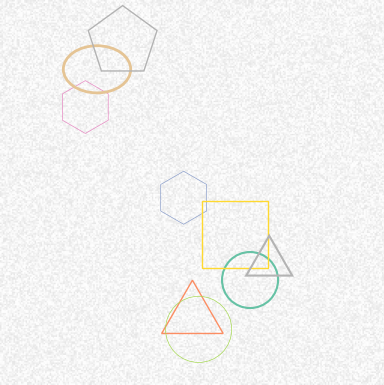[{"shape": "circle", "thickness": 1.5, "radius": 0.36, "center": [0.649, 0.273]}, {"shape": "triangle", "thickness": 1, "radius": 0.46, "center": [0.5, 0.18]}, {"shape": "hexagon", "thickness": 0.5, "radius": 0.34, "center": [0.477, 0.486]}, {"shape": "hexagon", "thickness": 0.5, "radius": 0.34, "center": [0.222, 0.722]}, {"shape": "circle", "thickness": 0.5, "radius": 0.43, "center": [0.516, 0.145]}, {"shape": "square", "thickness": 1, "radius": 0.43, "center": [0.61, 0.39]}, {"shape": "oval", "thickness": 2, "radius": 0.44, "center": [0.252, 0.82]}, {"shape": "pentagon", "thickness": 1, "radius": 0.47, "center": [0.319, 0.892]}, {"shape": "triangle", "thickness": 1.5, "radius": 0.34, "center": [0.699, 0.319]}]